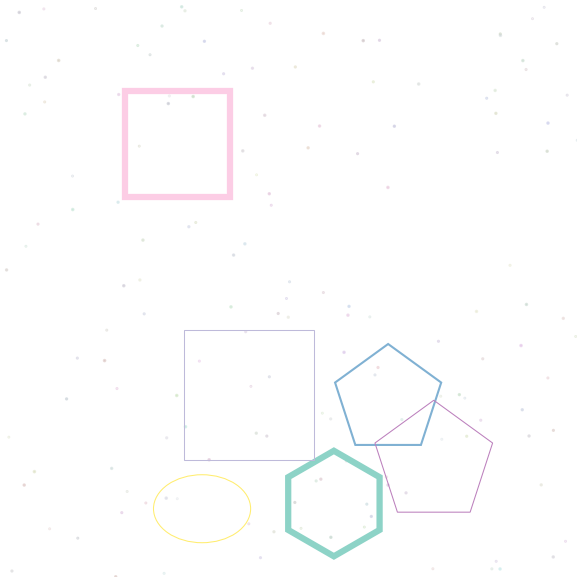[{"shape": "hexagon", "thickness": 3, "radius": 0.46, "center": [0.578, 0.127]}, {"shape": "square", "thickness": 0.5, "radius": 0.56, "center": [0.432, 0.315]}, {"shape": "pentagon", "thickness": 1, "radius": 0.48, "center": [0.672, 0.307]}, {"shape": "square", "thickness": 3, "radius": 0.46, "center": [0.307, 0.75]}, {"shape": "pentagon", "thickness": 0.5, "radius": 0.54, "center": [0.751, 0.199]}, {"shape": "oval", "thickness": 0.5, "radius": 0.42, "center": [0.35, 0.118]}]